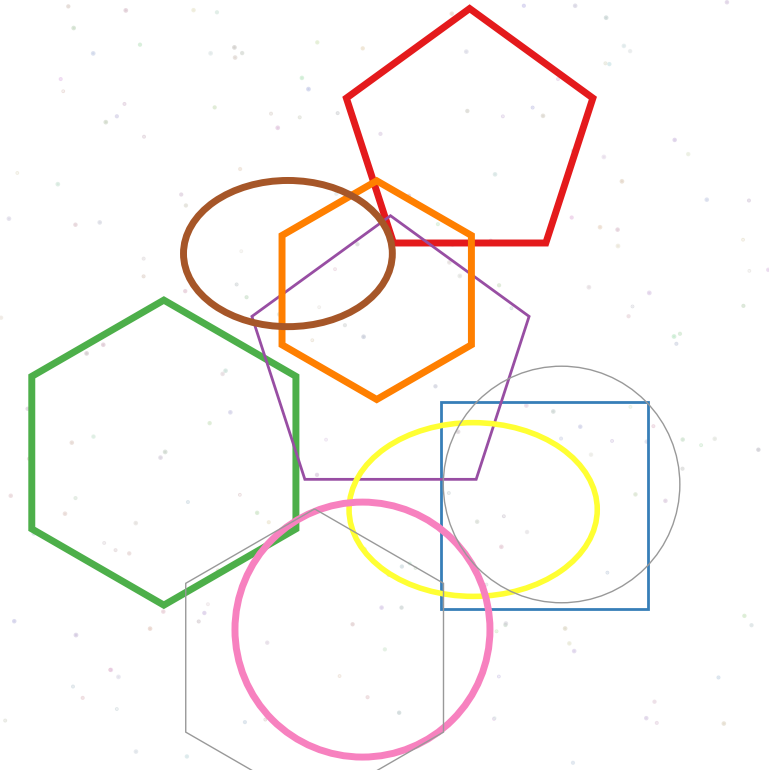[{"shape": "pentagon", "thickness": 2.5, "radius": 0.84, "center": [0.61, 0.821]}, {"shape": "square", "thickness": 1, "radius": 0.67, "center": [0.708, 0.344]}, {"shape": "hexagon", "thickness": 2.5, "radius": 0.99, "center": [0.213, 0.412]}, {"shape": "pentagon", "thickness": 1, "radius": 0.95, "center": [0.507, 0.531]}, {"shape": "hexagon", "thickness": 2.5, "radius": 0.71, "center": [0.489, 0.623]}, {"shape": "oval", "thickness": 2, "radius": 0.81, "center": [0.614, 0.338]}, {"shape": "oval", "thickness": 2.5, "radius": 0.68, "center": [0.374, 0.671]}, {"shape": "circle", "thickness": 2.5, "radius": 0.83, "center": [0.471, 0.182]}, {"shape": "circle", "thickness": 0.5, "radius": 0.77, "center": [0.729, 0.371]}, {"shape": "hexagon", "thickness": 0.5, "radius": 0.97, "center": [0.409, 0.146]}]